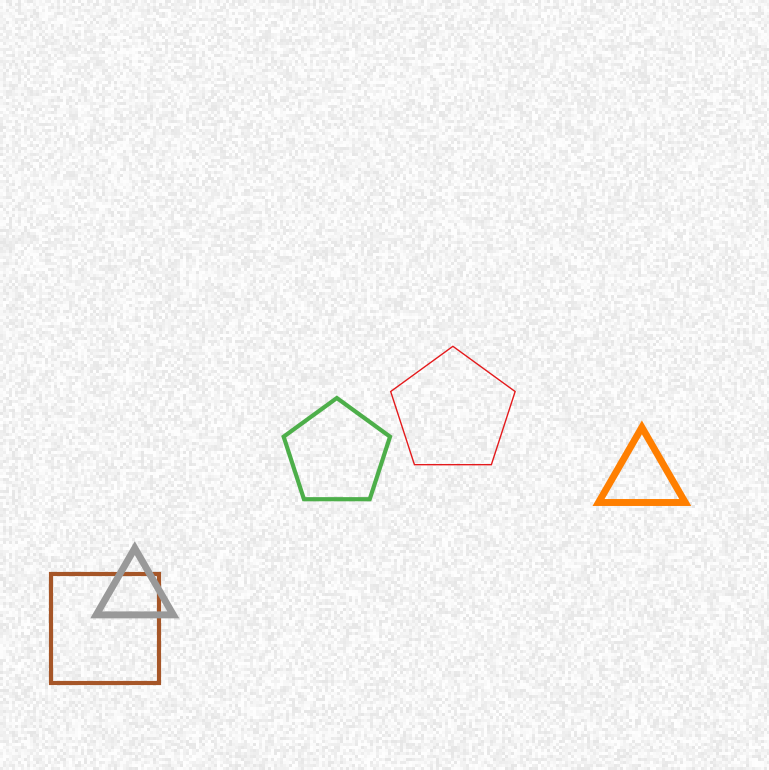[{"shape": "pentagon", "thickness": 0.5, "radius": 0.42, "center": [0.588, 0.465]}, {"shape": "pentagon", "thickness": 1.5, "radius": 0.36, "center": [0.437, 0.41]}, {"shape": "triangle", "thickness": 2.5, "radius": 0.33, "center": [0.834, 0.38]}, {"shape": "square", "thickness": 1.5, "radius": 0.35, "center": [0.137, 0.184]}, {"shape": "triangle", "thickness": 2.5, "radius": 0.29, "center": [0.175, 0.23]}]